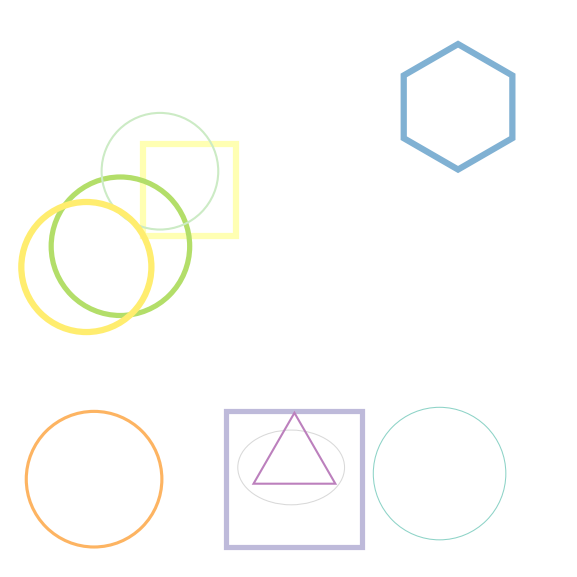[{"shape": "circle", "thickness": 0.5, "radius": 0.57, "center": [0.761, 0.179]}, {"shape": "square", "thickness": 3, "radius": 0.4, "center": [0.328, 0.67]}, {"shape": "square", "thickness": 2.5, "radius": 0.59, "center": [0.509, 0.17]}, {"shape": "hexagon", "thickness": 3, "radius": 0.54, "center": [0.793, 0.814]}, {"shape": "circle", "thickness": 1.5, "radius": 0.59, "center": [0.163, 0.169]}, {"shape": "circle", "thickness": 2.5, "radius": 0.6, "center": [0.209, 0.573]}, {"shape": "oval", "thickness": 0.5, "radius": 0.46, "center": [0.504, 0.19]}, {"shape": "triangle", "thickness": 1, "radius": 0.41, "center": [0.51, 0.202]}, {"shape": "circle", "thickness": 1, "radius": 0.5, "center": [0.277, 0.703]}, {"shape": "circle", "thickness": 3, "radius": 0.56, "center": [0.15, 0.537]}]